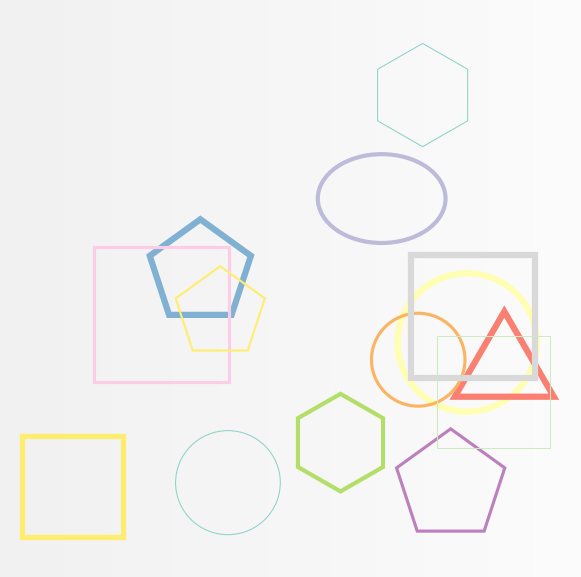[{"shape": "hexagon", "thickness": 0.5, "radius": 0.45, "center": [0.727, 0.835]}, {"shape": "circle", "thickness": 0.5, "radius": 0.45, "center": [0.392, 0.163]}, {"shape": "circle", "thickness": 3, "radius": 0.6, "center": [0.804, 0.406]}, {"shape": "oval", "thickness": 2, "radius": 0.55, "center": [0.657, 0.655]}, {"shape": "triangle", "thickness": 3, "radius": 0.49, "center": [0.868, 0.361]}, {"shape": "pentagon", "thickness": 3, "radius": 0.46, "center": [0.345, 0.528]}, {"shape": "circle", "thickness": 1.5, "radius": 0.4, "center": [0.72, 0.376]}, {"shape": "hexagon", "thickness": 2, "radius": 0.42, "center": [0.586, 0.233]}, {"shape": "square", "thickness": 1.5, "radius": 0.58, "center": [0.278, 0.454]}, {"shape": "square", "thickness": 3, "radius": 0.53, "center": [0.814, 0.451]}, {"shape": "pentagon", "thickness": 1.5, "radius": 0.49, "center": [0.775, 0.159]}, {"shape": "square", "thickness": 0.5, "radius": 0.48, "center": [0.849, 0.32]}, {"shape": "square", "thickness": 2.5, "radius": 0.44, "center": [0.125, 0.157]}, {"shape": "pentagon", "thickness": 1, "radius": 0.4, "center": [0.379, 0.458]}]